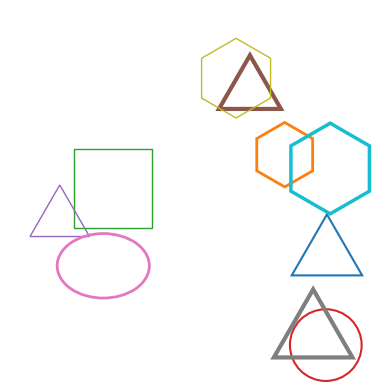[{"shape": "triangle", "thickness": 1.5, "radius": 0.53, "center": [0.849, 0.338]}, {"shape": "hexagon", "thickness": 2, "radius": 0.42, "center": [0.739, 0.598]}, {"shape": "square", "thickness": 1, "radius": 0.51, "center": [0.294, 0.51]}, {"shape": "circle", "thickness": 1.5, "radius": 0.47, "center": [0.846, 0.104]}, {"shape": "triangle", "thickness": 1, "radius": 0.45, "center": [0.155, 0.43]}, {"shape": "triangle", "thickness": 3, "radius": 0.46, "center": [0.649, 0.764]}, {"shape": "oval", "thickness": 2, "radius": 0.6, "center": [0.268, 0.31]}, {"shape": "triangle", "thickness": 3, "radius": 0.59, "center": [0.813, 0.131]}, {"shape": "hexagon", "thickness": 1, "radius": 0.52, "center": [0.613, 0.797]}, {"shape": "hexagon", "thickness": 2.5, "radius": 0.59, "center": [0.858, 0.562]}]